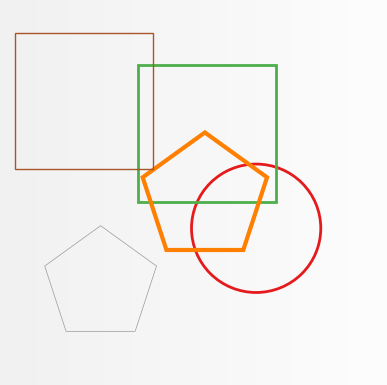[{"shape": "circle", "thickness": 2, "radius": 0.83, "center": [0.661, 0.407]}, {"shape": "square", "thickness": 2, "radius": 0.89, "center": [0.535, 0.654]}, {"shape": "pentagon", "thickness": 3, "radius": 0.84, "center": [0.529, 0.487]}, {"shape": "square", "thickness": 1, "radius": 0.89, "center": [0.217, 0.738]}, {"shape": "pentagon", "thickness": 0.5, "radius": 0.76, "center": [0.26, 0.262]}]